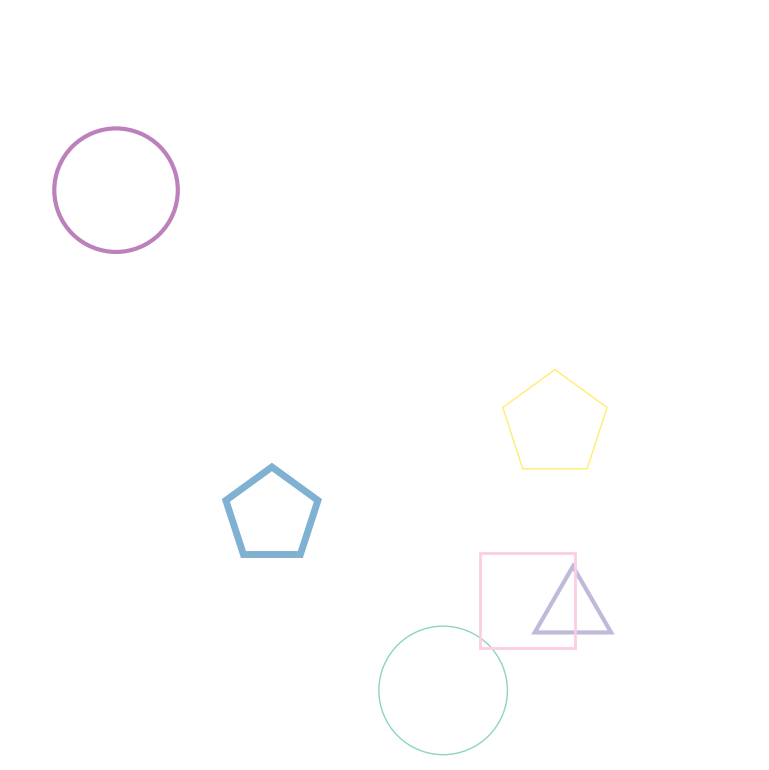[{"shape": "circle", "thickness": 0.5, "radius": 0.42, "center": [0.576, 0.103]}, {"shape": "triangle", "thickness": 1.5, "radius": 0.29, "center": [0.744, 0.207]}, {"shape": "pentagon", "thickness": 2.5, "radius": 0.31, "center": [0.353, 0.331]}, {"shape": "square", "thickness": 1, "radius": 0.31, "center": [0.685, 0.22]}, {"shape": "circle", "thickness": 1.5, "radius": 0.4, "center": [0.151, 0.753]}, {"shape": "pentagon", "thickness": 0.5, "radius": 0.36, "center": [0.721, 0.449]}]